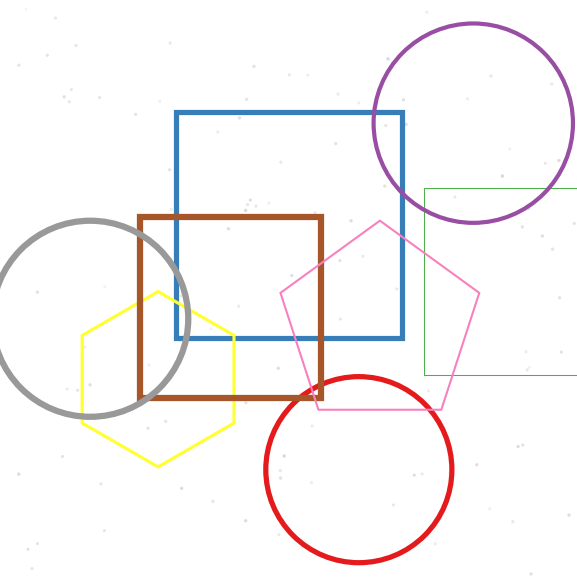[{"shape": "circle", "thickness": 2.5, "radius": 0.81, "center": [0.621, 0.186]}, {"shape": "square", "thickness": 2.5, "radius": 0.98, "center": [0.501, 0.609]}, {"shape": "square", "thickness": 0.5, "radius": 0.81, "center": [0.896, 0.512]}, {"shape": "circle", "thickness": 2, "radius": 0.86, "center": [0.82, 0.786]}, {"shape": "hexagon", "thickness": 1.5, "radius": 0.76, "center": [0.274, 0.342]}, {"shape": "square", "thickness": 3, "radius": 0.78, "center": [0.399, 0.466]}, {"shape": "pentagon", "thickness": 1, "radius": 0.9, "center": [0.658, 0.436]}, {"shape": "circle", "thickness": 3, "radius": 0.85, "center": [0.156, 0.447]}]